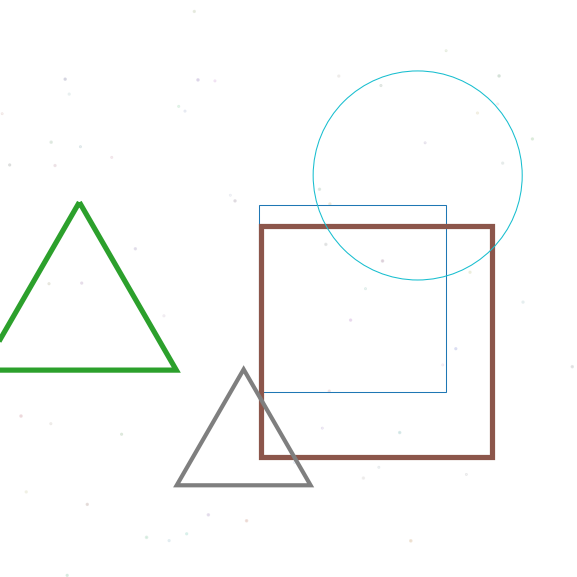[{"shape": "square", "thickness": 0.5, "radius": 0.81, "center": [0.61, 0.482]}, {"shape": "triangle", "thickness": 2.5, "radius": 0.97, "center": [0.137, 0.455]}, {"shape": "square", "thickness": 2.5, "radius": 1.0, "center": [0.652, 0.408]}, {"shape": "triangle", "thickness": 2, "radius": 0.67, "center": [0.422, 0.226]}, {"shape": "circle", "thickness": 0.5, "radius": 0.9, "center": [0.723, 0.695]}]